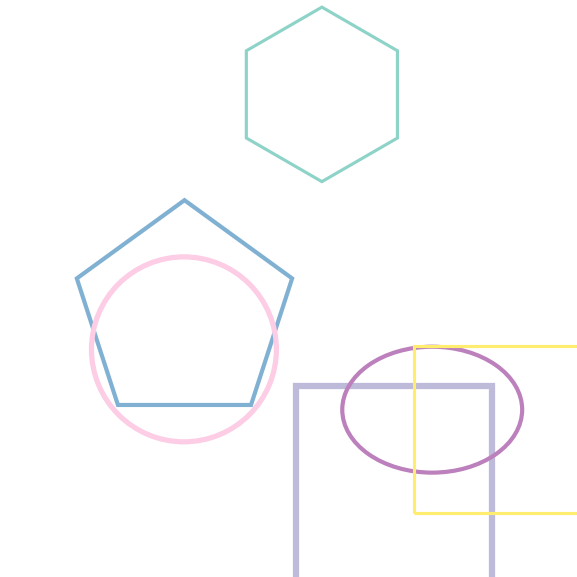[{"shape": "hexagon", "thickness": 1.5, "radius": 0.76, "center": [0.557, 0.836]}, {"shape": "square", "thickness": 3, "radius": 0.85, "center": [0.683, 0.161]}, {"shape": "pentagon", "thickness": 2, "radius": 0.98, "center": [0.319, 0.456]}, {"shape": "circle", "thickness": 2.5, "radius": 0.8, "center": [0.318, 0.394]}, {"shape": "oval", "thickness": 2, "radius": 0.78, "center": [0.748, 0.29]}, {"shape": "square", "thickness": 1.5, "radius": 0.72, "center": [0.862, 0.255]}]